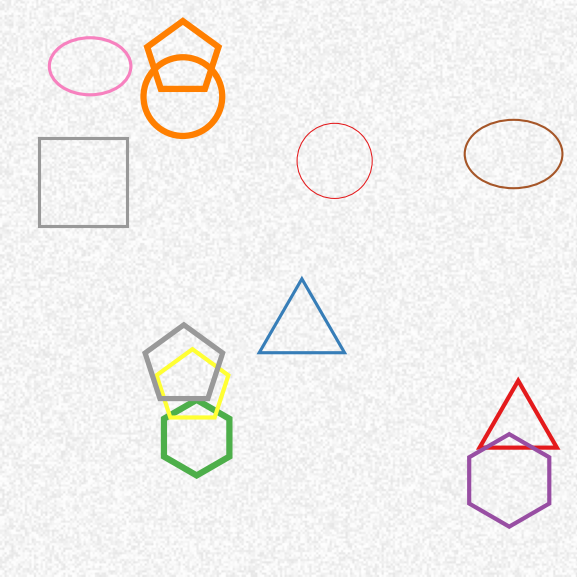[{"shape": "circle", "thickness": 0.5, "radius": 0.33, "center": [0.579, 0.721]}, {"shape": "triangle", "thickness": 2, "radius": 0.39, "center": [0.897, 0.263]}, {"shape": "triangle", "thickness": 1.5, "radius": 0.43, "center": [0.523, 0.431]}, {"shape": "hexagon", "thickness": 3, "radius": 0.33, "center": [0.341, 0.241]}, {"shape": "hexagon", "thickness": 2, "radius": 0.4, "center": [0.882, 0.167]}, {"shape": "pentagon", "thickness": 3, "radius": 0.32, "center": [0.317, 0.898]}, {"shape": "circle", "thickness": 3, "radius": 0.34, "center": [0.317, 0.832]}, {"shape": "pentagon", "thickness": 2, "radius": 0.33, "center": [0.333, 0.329]}, {"shape": "oval", "thickness": 1, "radius": 0.42, "center": [0.889, 0.732]}, {"shape": "oval", "thickness": 1.5, "radius": 0.35, "center": [0.156, 0.884]}, {"shape": "square", "thickness": 1.5, "radius": 0.38, "center": [0.144, 0.683]}, {"shape": "pentagon", "thickness": 2.5, "radius": 0.35, "center": [0.318, 0.366]}]